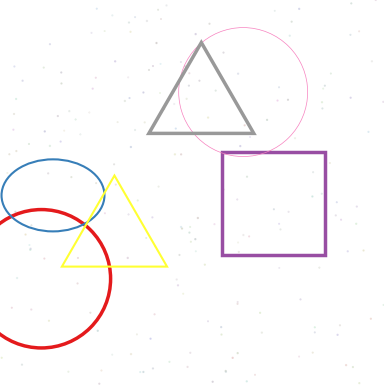[{"shape": "circle", "thickness": 2.5, "radius": 0.9, "center": [0.108, 0.276]}, {"shape": "oval", "thickness": 1.5, "radius": 0.67, "center": [0.138, 0.493]}, {"shape": "square", "thickness": 2.5, "radius": 0.67, "center": [0.71, 0.472]}, {"shape": "triangle", "thickness": 1.5, "radius": 0.79, "center": [0.297, 0.386]}, {"shape": "circle", "thickness": 0.5, "radius": 0.84, "center": [0.632, 0.761]}, {"shape": "triangle", "thickness": 2.5, "radius": 0.79, "center": [0.523, 0.732]}]